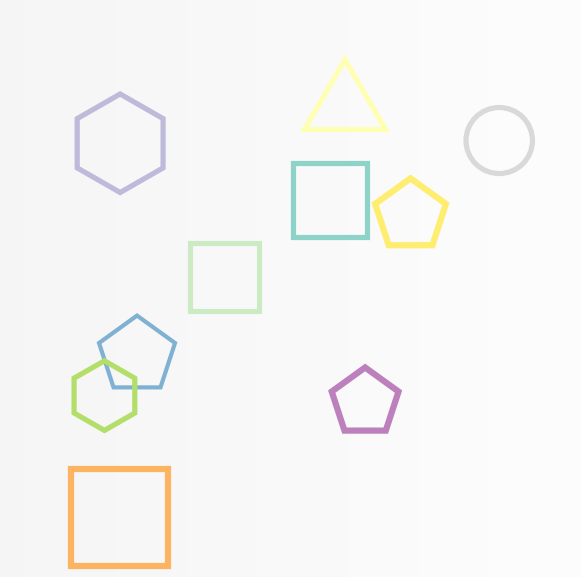[{"shape": "square", "thickness": 2.5, "radius": 0.32, "center": [0.567, 0.653]}, {"shape": "triangle", "thickness": 2.5, "radius": 0.4, "center": [0.594, 0.815]}, {"shape": "hexagon", "thickness": 2.5, "radius": 0.43, "center": [0.207, 0.751]}, {"shape": "pentagon", "thickness": 2, "radius": 0.34, "center": [0.236, 0.384]}, {"shape": "square", "thickness": 3, "radius": 0.42, "center": [0.206, 0.104]}, {"shape": "hexagon", "thickness": 2.5, "radius": 0.3, "center": [0.18, 0.314]}, {"shape": "circle", "thickness": 2.5, "radius": 0.29, "center": [0.859, 0.756]}, {"shape": "pentagon", "thickness": 3, "radius": 0.3, "center": [0.628, 0.302]}, {"shape": "square", "thickness": 2.5, "radius": 0.29, "center": [0.386, 0.52]}, {"shape": "pentagon", "thickness": 3, "radius": 0.32, "center": [0.706, 0.626]}]